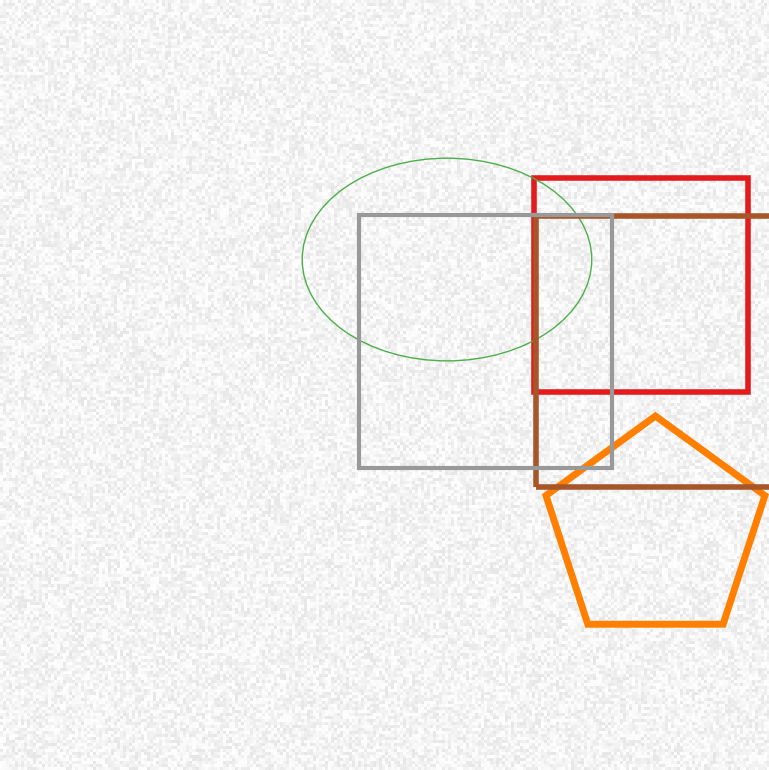[{"shape": "square", "thickness": 2, "radius": 0.7, "center": [0.832, 0.63]}, {"shape": "oval", "thickness": 0.5, "radius": 0.94, "center": [0.58, 0.663]}, {"shape": "pentagon", "thickness": 2.5, "radius": 0.75, "center": [0.851, 0.31]}, {"shape": "square", "thickness": 2, "radius": 0.88, "center": [0.872, 0.544]}, {"shape": "square", "thickness": 1.5, "radius": 0.82, "center": [0.63, 0.557]}]